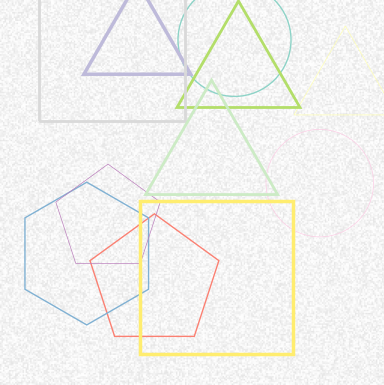[{"shape": "circle", "thickness": 1, "radius": 0.73, "center": [0.609, 0.896]}, {"shape": "triangle", "thickness": 0.5, "radius": 0.77, "center": [0.897, 0.778]}, {"shape": "triangle", "thickness": 2.5, "radius": 0.8, "center": [0.357, 0.887]}, {"shape": "pentagon", "thickness": 1, "radius": 0.88, "center": [0.401, 0.269]}, {"shape": "hexagon", "thickness": 1, "radius": 0.93, "center": [0.225, 0.341]}, {"shape": "triangle", "thickness": 2, "radius": 0.92, "center": [0.619, 0.813]}, {"shape": "circle", "thickness": 0.5, "radius": 0.7, "center": [0.831, 0.524]}, {"shape": "square", "thickness": 2, "radius": 0.95, "center": [0.292, 0.875]}, {"shape": "pentagon", "thickness": 0.5, "radius": 0.71, "center": [0.281, 0.431]}, {"shape": "triangle", "thickness": 2, "radius": 0.99, "center": [0.55, 0.594]}, {"shape": "square", "thickness": 2.5, "radius": 0.99, "center": [0.562, 0.28]}]